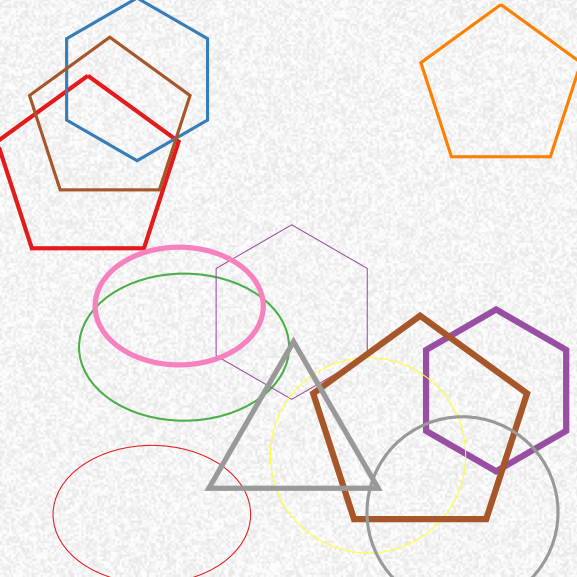[{"shape": "oval", "thickness": 0.5, "radius": 0.86, "center": [0.263, 0.108]}, {"shape": "pentagon", "thickness": 2, "radius": 0.83, "center": [0.152, 0.703]}, {"shape": "hexagon", "thickness": 1.5, "radius": 0.7, "center": [0.237, 0.862]}, {"shape": "oval", "thickness": 1, "radius": 0.91, "center": [0.319, 0.398]}, {"shape": "hexagon", "thickness": 3, "radius": 0.7, "center": [0.859, 0.323]}, {"shape": "hexagon", "thickness": 0.5, "radius": 0.76, "center": [0.505, 0.459]}, {"shape": "pentagon", "thickness": 1.5, "radius": 0.73, "center": [0.867, 0.846]}, {"shape": "circle", "thickness": 0.5, "radius": 0.85, "center": [0.637, 0.211]}, {"shape": "pentagon", "thickness": 1.5, "radius": 0.73, "center": [0.19, 0.789]}, {"shape": "pentagon", "thickness": 3, "radius": 0.97, "center": [0.727, 0.258]}, {"shape": "oval", "thickness": 2.5, "radius": 0.73, "center": [0.31, 0.469]}, {"shape": "circle", "thickness": 1.5, "radius": 0.83, "center": [0.801, 0.112]}, {"shape": "triangle", "thickness": 2.5, "radius": 0.85, "center": [0.508, 0.238]}]